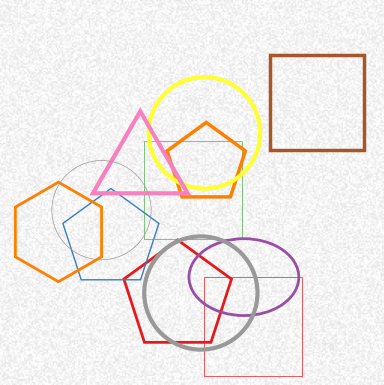[{"shape": "square", "thickness": 0.5, "radius": 0.64, "center": [0.657, 0.153]}, {"shape": "pentagon", "thickness": 2, "radius": 0.73, "center": [0.462, 0.23]}, {"shape": "pentagon", "thickness": 1, "radius": 0.66, "center": [0.288, 0.379]}, {"shape": "square", "thickness": 0.5, "radius": 0.64, "center": [0.502, 0.507]}, {"shape": "oval", "thickness": 2, "radius": 0.71, "center": [0.633, 0.28]}, {"shape": "hexagon", "thickness": 2, "radius": 0.65, "center": [0.152, 0.398]}, {"shape": "pentagon", "thickness": 2.5, "radius": 0.53, "center": [0.536, 0.575]}, {"shape": "circle", "thickness": 3, "radius": 0.72, "center": [0.531, 0.655]}, {"shape": "square", "thickness": 2.5, "radius": 0.61, "center": [0.822, 0.734]}, {"shape": "triangle", "thickness": 3, "radius": 0.71, "center": [0.364, 0.569]}, {"shape": "circle", "thickness": 3, "radius": 0.74, "center": [0.522, 0.239]}, {"shape": "circle", "thickness": 0.5, "radius": 0.64, "center": [0.264, 0.454]}]